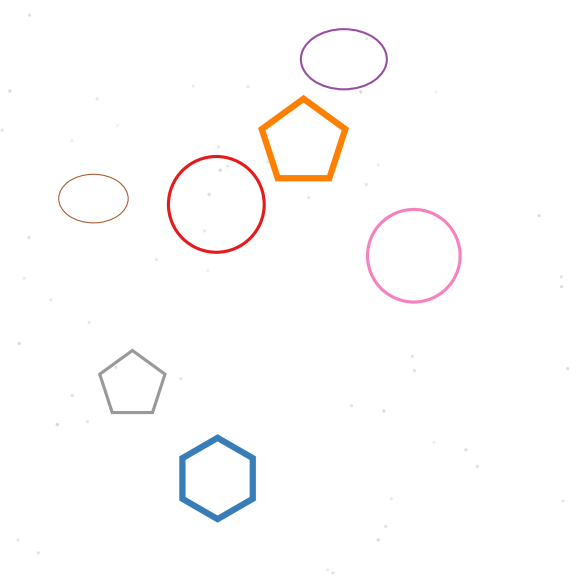[{"shape": "circle", "thickness": 1.5, "radius": 0.41, "center": [0.375, 0.645]}, {"shape": "hexagon", "thickness": 3, "radius": 0.35, "center": [0.377, 0.171]}, {"shape": "oval", "thickness": 1, "radius": 0.37, "center": [0.595, 0.897]}, {"shape": "pentagon", "thickness": 3, "radius": 0.38, "center": [0.526, 0.752]}, {"shape": "oval", "thickness": 0.5, "radius": 0.3, "center": [0.162, 0.655]}, {"shape": "circle", "thickness": 1.5, "radius": 0.4, "center": [0.717, 0.556]}, {"shape": "pentagon", "thickness": 1.5, "radius": 0.3, "center": [0.229, 0.333]}]